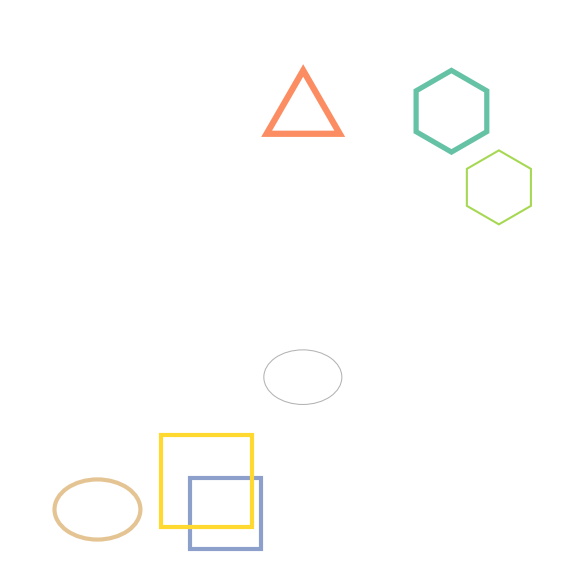[{"shape": "hexagon", "thickness": 2.5, "radius": 0.35, "center": [0.782, 0.806]}, {"shape": "triangle", "thickness": 3, "radius": 0.37, "center": [0.525, 0.804]}, {"shape": "square", "thickness": 2, "radius": 0.31, "center": [0.39, 0.111]}, {"shape": "hexagon", "thickness": 1, "radius": 0.32, "center": [0.864, 0.675]}, {"shape": "square", "thickness": 2, "radius": 0.4, "center": [0.357, 0.166]}, {"shape": "oval", "thickness": 2, "radius": 0.37, "center": [0.169, 0.117]}, {"shape": "oval", "thickness": 0.5, "radius": 0.34, "center": [0.524, 0.346]}]